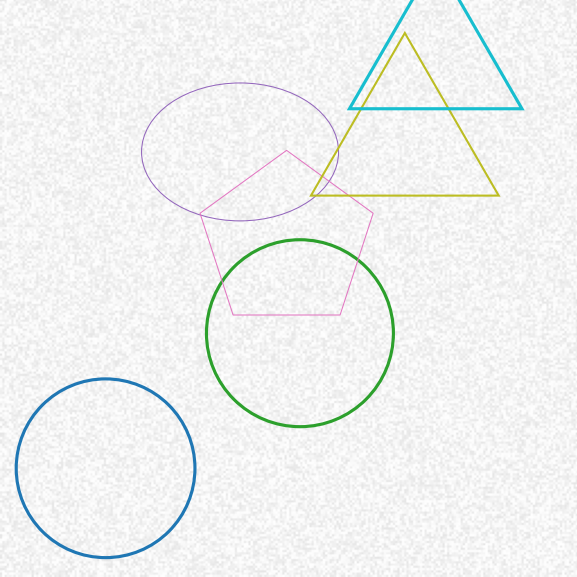[{"shape": "circle", "thickness": 1.5, "radius": 0.77, "center": [0.183, 0.188]}, {"shape": "circle", "thickness": 1.5, "radius": 0.81, "center": [0.519, 0.422]}, {"shape": "oval", "thickness": 0.5, "radius": 0.85, "center": [0.416, 0.736]}, {"shape": "pentagon", "thickness": 0.5, "radius": 0.79, "center": [0.496, 0.581]}, {"shape": "triangle", "thickness": 1, "radius": 0.94, "center": [0.701, 0.754]}, {"shape": "triangle", "thickness": 1.5, "radius": 0.86, "center": [0.754, 0.897]}]